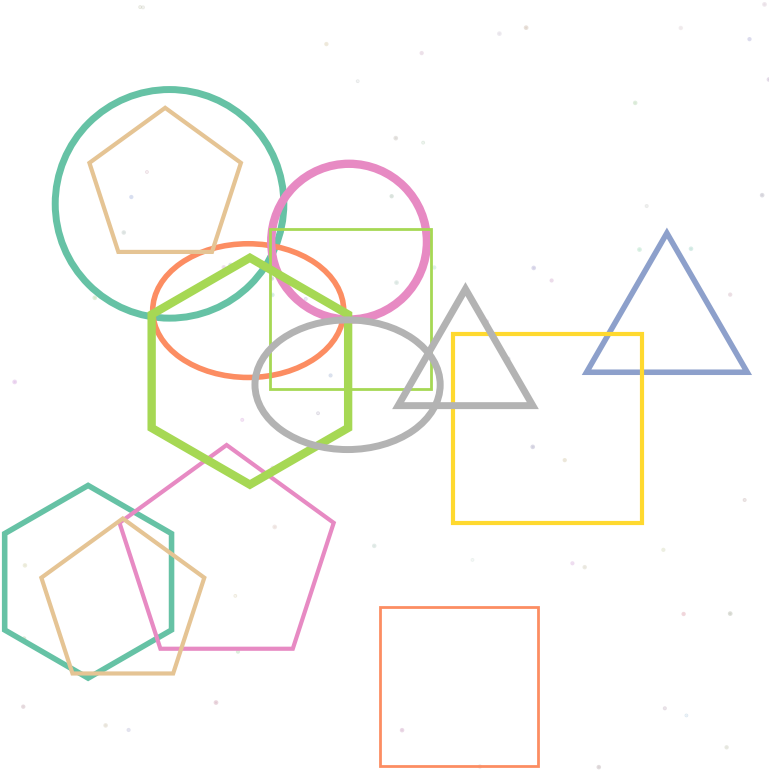[{"shape": "hexagon", "thickness": 2, "radius": 0.63, "center": [0.114, 0.244]}, {"shape": "circle", "thickness": 2.5, "radius": 0.74, "center": [0.22, 0.735]}, {"shape": "square", "thickness": 1, "radius": 0.52, "center": [0.596, 0.109]}, {"shape": "oval", "thickness": 2, "radius": 0.62, "center": [0.322, 0.597]}, {"shape": "triangle", "thickness": 2, "radius": 0.6, "center": [0.866, 0.577]}, {"shape": "pentagon", "thickness": 1.5, "radius": 0.73, "center": [0.294, 0.276]}, {"shape": "circle", "thickness": 3, "radius": 0.51, "center": [0.453, 0.686]}, {"shape": "hexagon", "thickness": 3, "radius": 0.74, "center": [0.325, 0.518]}, {"shape": "square", "thickness": 1, "radius": 0.52, "center": [0.455, 0.598]}, {"shape": "square", "thickness": 1.5, "radius": 0.61, "center": [0.711, 0.444]}, {"shape": "pentagon", "thickness": 1.5, "radius": 0.56, "center": [0.16, 0.215]}, {"shape": "pentagon", "thickness": 1.5, "radius": 0.52, "center": [0.215, 0.757]}, {"shape": "triangle", "thickness": 2.5, "radius": 0.5, "center": [0.605, 0.524]}, {"shape": "oval", "thickness": 2.5, "radius": 0.6, "center": [0.451, 0.5]}]